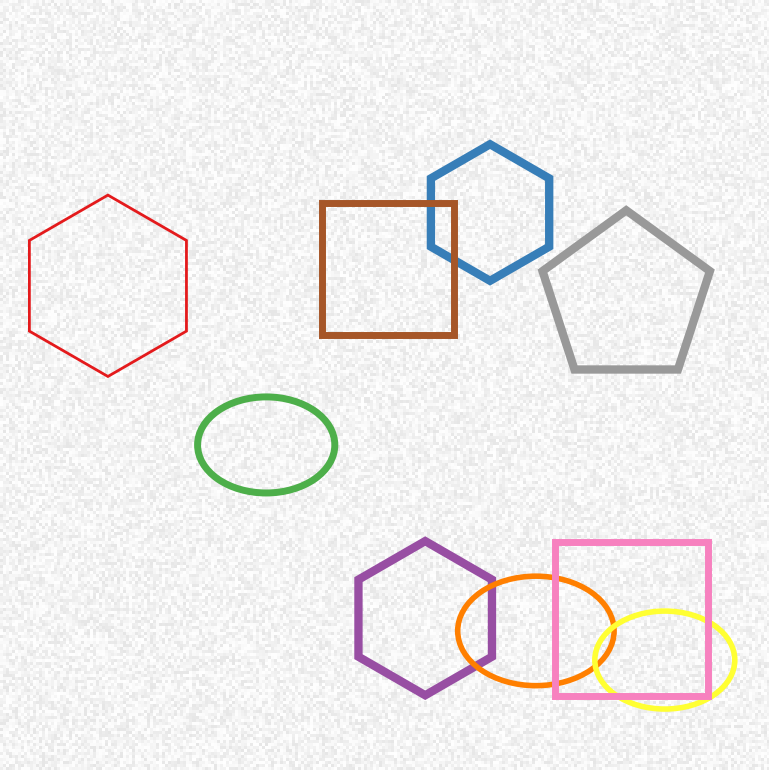[{"shape": "hexagon", "thickness": 1, "radius": 0.59, "center": [0.14, 0.629]}, {"shape": "hexagon", "thickness": 3, "radius": 0.44, "center": [0.636, 0.724]}, {"shape": "oval", "thickness": 2.5, "radius": 0.45, "center": [0.346, 0.422]}, {"shape": "hexagon", "thickness": 3, "radius": 0.5, "center": [0.552, 0.197]}, {"shape": "oval", "thickness": 2, "radius": 0.51, "center": [0.696, 0.181]}, {"shape": "oval", "thickness": 2, "radius": 0.45, "center": [0.863, 0.143]}, {"shape": "square", "thickness": 2.5, "radius": 0.43, "center": [0.504, 0.651]}, {"shape": "square", "thickness": 2.5, "radius": 0.5, "center": [0.821, 0.196]}, {"shape": "pentagon", "thickness": 3, "radius": 0.57, "center": [0.813, 0.613]}]